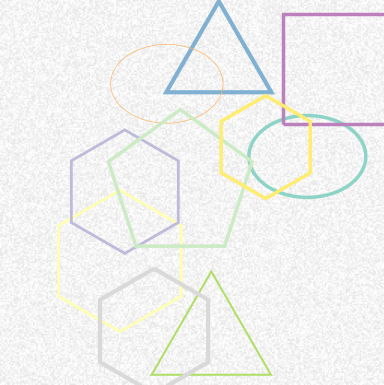[{"shape": "oval", "thickness": 2.5, "radius": 0.76, "center": [0.798, 0.594]}, {"shape": "hexagon", "thickness": 2, "radius": 0.92, "center": [0.312, 0.322]}, {"shape": "hexagon", "thickness": 2, "radius": 0.8, "center": [0.324, 0.502]}, {"shape": "triangle", "thickness": 3, "radius": 0.79, "center": [0.568, 0.839]}, {"shape": "oval", "thickness": 0.5, "radius": 0.73, "center": [0.433, 0.782]}, {"shape": "triangle", "thickness": 1.5, "radius": 0.89, "center": [0.549, 0.116]}, {"shape": "hexagon", "thickness": 3, "radius": 0.81, "center": [0.4, 0.14]}, {"shape": "square", "thickness": 2.5, "radius": 0.71, "center": [0.878, 0.822]}, {"shape": "pentagon", "thickness": 2.5, "radius": 0.98, "center": [0.468, 0.519]}, {"shape": "hexagon", "thickness": 2.5, "radius": 0.67, "center": [0.69, 0.618]}]